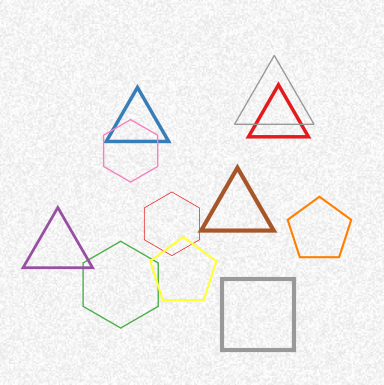[{"shape": "triangle", "thickness": 2.5, "radius": 0.45, "center": [0.723, 0.69]}, {"shape": "hexagon", "thickness": 0.5, "radius": 0.41, "center": [0.446, 0.419]}, {"shape": "triangle", "thickness": 2.5, "radius": 0.47, "center": [0.357, 0.679]}, {"shape": "hexagon", "thickness": 1, "radius": 0.56, "center": [0.313, 0.261]}, {"shape": "triangle", "thickness": 2, "radius": 0.52, "center": [0.15, 0.357]}, {"shape": "pentagon", "thickness": 1.5, "radius": 0.43, "center": [0.83, 0.402]}, {"shape": "pentagon", "thickness": 1.5, "radius": 0.45, "center": [0.476, 0.294]}, {"shape": "triangle", "thickness": 3, "radius": 0.54, "center": [0.617, 0.456]}, {"shape": "hexagon", "thickness": 1, "radius": 0.41, "center": [0.339, 0.608]}, {"shape": "triangle", "thickness": 1, "radius": 0.6, "center": [0.712, 0.737]}, {"shape": "square", "thickness": 3, "radius": 0.47, "center": [0.67, 0.183]}]